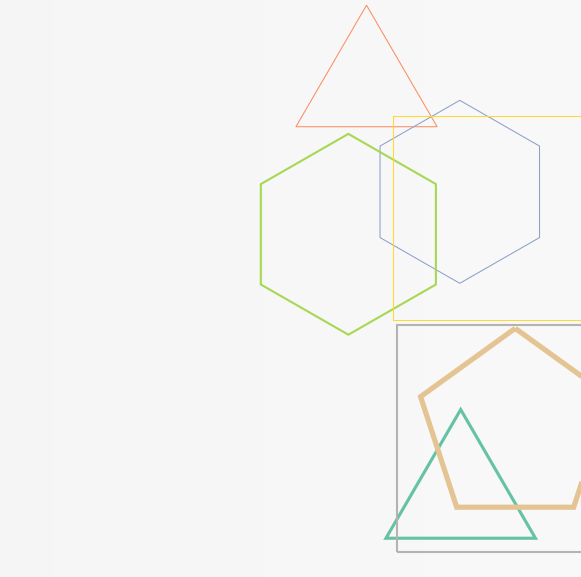[{"shape": "triangle", "thickness": 1.5, "radius": 0.74, "center": [0.793, 0.141]}, {"shape": "triangle", "thickness": 0.5, "radius": 0.7, "center": [0.631, 0.85]}, {"shape": "hexagon", "thickness": 0.5, "radius": 0.79, "center": [0.791, 0.667]}, {"shape": "hexagon", "thickness": 1, "radius": 0.87, "center": [0.599, 0.593]}, {"shape": "square", "thickness": 0.5, "radius": 0.88, "center": [0.852, 0.622]}, {"shape": "pentagon", "thickness": 2.5, "radius": 0.86, "center": [0.886, 0.259]}, {"shape": "square", "thickness": 1, "radius": 0.98, "center": [0.879, 0.24]}]